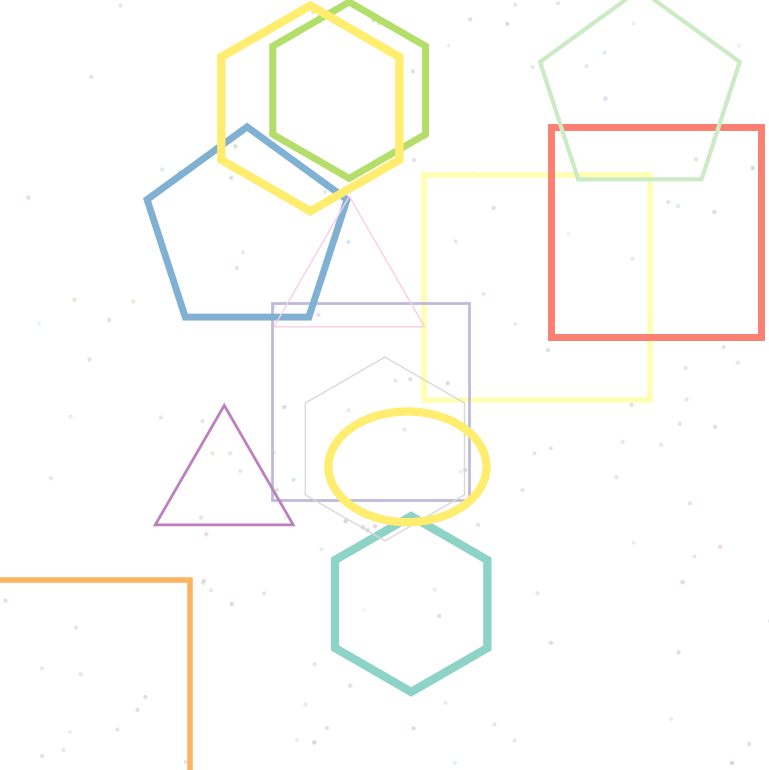[{"shape": "hexagon", "thickness": 3, "radius": 0.57, "center": [0.534, 0.216]}, {"shape": "square", "thickness": 2, "radius": 0.73, "center": [0.697, 0.626]}, {"shape": "square", "thickness": 1, "radius": 0.64, "center": [0.482, 0.479]}, {"shape": "square", "thickness": 2.5, "radius": 0.68, "center": [0.852, 0.698]}, {"shape": "pentagon", "thickness": 2.5, "radius": 0.68, "center": [0.321, 0.699]}, {"shape": "square", "thickness": 2, "radius": 0.66, "center": [0.115, 0.115]}, {"shape": "hexagon", "thickness": 2.5, "radius": 0.57, "center": [0.453, 0.883]}, {"shape": "triangle", "thickness": 0.5, "radius": 0.56, "center": [0.454, 0.632]}, {"shape": "hexagon", "thickness": 0.5, "radius": 0.6, "center": [0.5, 0.417]}, {"shape": "triangle", "thickness": 1, "radius": 0.52, "center": [0.291, 0.37]}, {"shape": "pentagon", "thickness": 1.5, "radius": 0.68, "center": [0.831, 0.877]}, {"shape": "oval", "thickness": 3, "radius": 0.51, "center": [0.529, 0.394]}, {"shape": "hexagon", "thickness": 3, "radius": 0.67, "center": [0.403, 0.859]}]